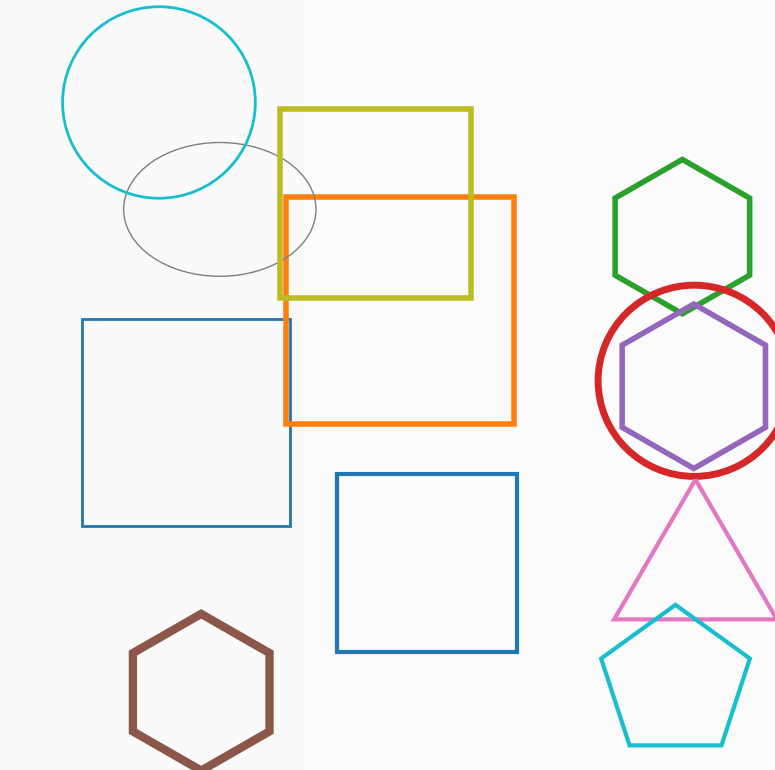[{"shape": "square", "thickness": 1.5, "radius": 0.58, "center": [0.551, 0.269]}, {"shape": "square", "thickness": 1, "radius": 0.67, "center": [0.24, 0.451]}, {"shape": "square", "thickness": 2, "radius": 0.74, "center": [0.516, 0.597]}, {"shape": "hexagon", "thickness": 2, "radius": 0.5, "center": [0.88, 0.693]}, {"shape": "circle", "thickness": 2.5, "radius": 0.62, "center": [0.896, 0.505]}, {"shape": "hexagon", "thickness": 2, "radius": 0.53, "center": [0.895, 0.498]}, {"shape": "hexagon", "thickness": 3, "radius": 0.51, "center": [0.26, 0.101]}, {"shape": "triangle", "thickness": 1.5, "radius": 0.61, "center": [0.897, 0.256]}, {"shape": "oval", "thickness": 0.5, "radius": 0.62, "center": [0.284, 0.728]}, {"shape": "square", "thickness": 2, "radius": 0.62, "center": [0.485, 0.736]}, {"shape": "circle", "thickness": 1, "radius": 0.62, "center": [0.205, 0.867]}, {"shape": "pentagon", "thickness": 1.5, "radius": 0.5, "center": [0.872, 0.114]}]